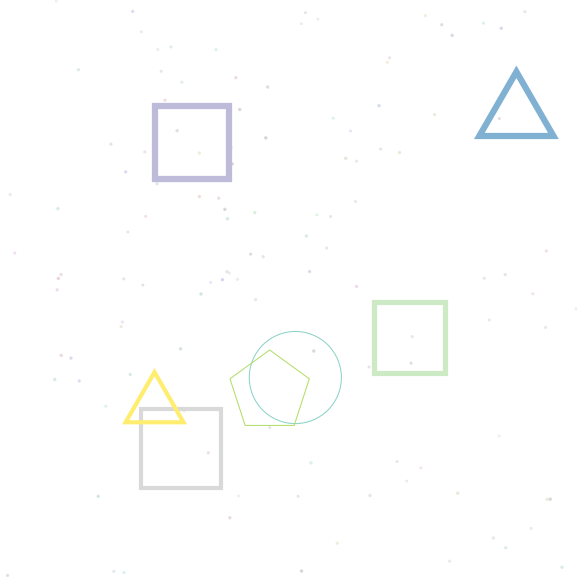[{"shape": "circle", "thickness": 0.5, "radius": 0.4, "center": [0.511, 0.345]}, {"shape": "square", "thickness": 3, "radius": 0.32, "center": [0.332, 0.753]}, {"shape": "triangle", "thickness": 3, "radius": 0.37, "center": [0.894, 0.801]}, {"shape": "pentagon", "thickness": 0.5, "radius": 0.36, "center": [0.467, 0.321]}, {"shape": "square", "thickness": 2, "radius": 0.34, "center": [0.313, 0.222]}, {"shape": "square", "thickness": 2.5, "radius": 0.31, "center": [0.709, 0.415]}, {"shape": "triangle", "thickness": 2, "radius": 0.29, "center": [0.268, 0.297]}]